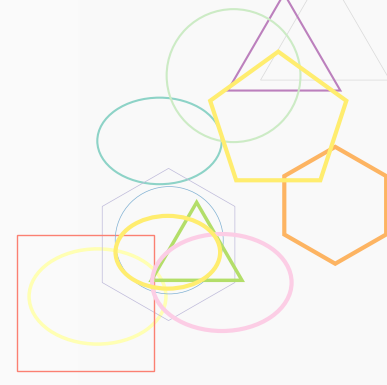[{"shape": "oval", "thickness": 1.5, "radius": 0.8, "center": [0.412, 0.634]}, {"shape": "oval", "thickness": 2.5, "radius": 0.88, "center": [0.252, 0.23]}, {"shape": "hexagon", "thickness": 0.5, "radius": 0.99, "center": [0.435, 0.365]}, {"shape": "square", "thickness": 1, "radius": 0.88, "center": [0.221, 0.214]}, {"shape": "circle", "thickness": 0.5, "radius": 0.7, "center": [0.437, 0.376]}, {"shape": "hexagon", "thickness": 3, "radius": 0.76, "center": [0.865, 0.467]}, {"shape": "triangle", "thickness": 2.5, "radius": 0.68, "center": [0.507, 0.339]}, {"shape": "oval", "thickness": 3, "radius": 0.9, "center": [0.573, 0.266]}, {"shape": "triangle", "thickness": 0.5, "radius": 0.96, "center": [0.839, 0.888]}, {"shape": "triangle", "thickness": 1.5, "radius": 0.84, "center": [0.733, 0.849]}, {"shape": "circle", "thickness": 1.5, "radius": 0.86, "center": [0.603, 0.804]}, {"shape": "pentagon", "thickness": 3, "radius": 0.92, "center": [0.718, 0.681]}, {"shape": "oval", "thickness": 3, "radius": 0.67, "center": [0.433, 0.345]}]